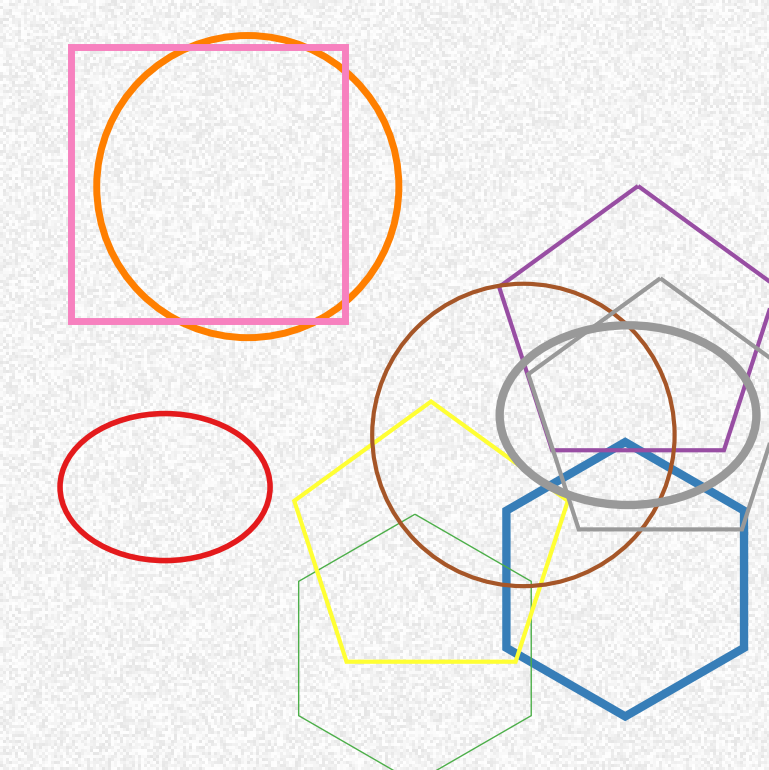[{"shape": "oval", "thickness": 2, "radius": 0.68, "center": [0.214, 0.367]}, {"shape": "hexagon", "thickness": 3, "radius": 0.89, "center": [0.812, 0.248]}, {"shape": "hexagon", "thickness": 0.5, "radius": 0.87, "center": [0.539, 0.158]}, {"shape": "pentagon", "thickness": 1.5, "radius": 0.95, "center": [0.829, 0.569]}, {"shape": "circle", "thickness": 2.5, "radius": 0.98, "center": [0.322, 0.758]}, {"shape": "pentagon", "thickness": 1.5, "radius": 0.93, "center": [0.56, 0.292]}, {"shape": "circle", "thickness": 1.5, "radius": 0.98, "center": [0.68, 0.435]}, {"shape": "square", "thickness": 2.5, "radius": 0.89, "center": [0.27, 0.761]}, {"shape": "pentagon", "thickness": 1.5, "radius": 0.9, "center": [0.858, 0.458]}, {"shape": "oval", "thickness": 3, "radius": 0.83, "center": [0.816, 0.461]}]